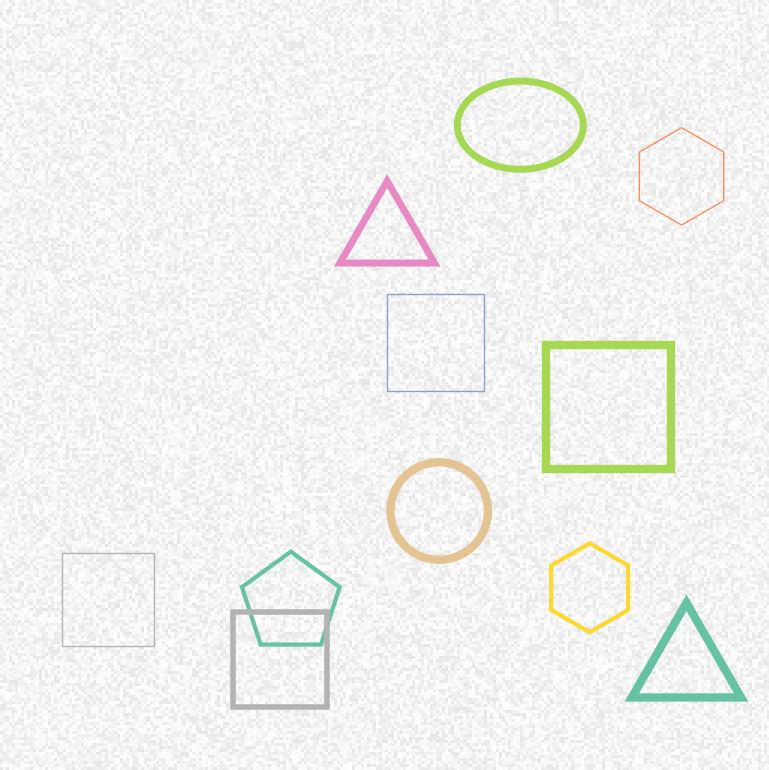[{"shape": "triangle", "thickness": 3, "radius": 0.41, "center": [0.891, 0.135]}, {"shape": "pentagon", "thickness": 1.5, "radius": 0.33, "center": [0.378, 0.217]}, {"shape": "hexagon", "thickness": 0.5, "radius": 0.32, "center": [0.885, 0.771]}, {"shape": "square", "thickness": 0.5, "radius": 0.31, "center": [0.565, 0.556]}, {"shape": "triangle", "thickness": 2.5, "radius": 0.36, "center": [0.503, 0.694]}, {"shape": "oval", "thickness": 2.5, "radius": 0.41, "center": [0.676, 0.837]}, {"shape": "square", "thickness": 3, "radius": 0.4, "center": [0.79, 0.471]}, {"shape": "hexagon", "thickness": 1.5, "radius": 0.29, "center": [0.766, 0.237]}, {"shape": "circle", "thickness": 3, "radius": 0.32, "center": [0.57, 0.336]}, {"shape": "square", "thickness": 2, "radius": 0.31, "center": [0.364, 0.144]}, {"shape": "square", "thickness": 0.5, "radius": 0.3, "center": [0.14, 0.221]}]